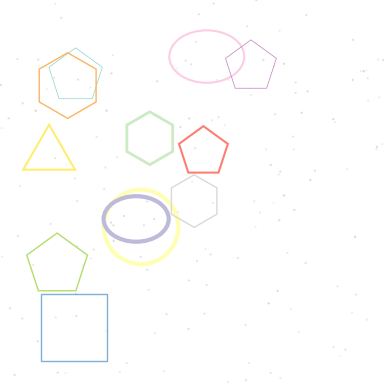[{"shape": "pentagon", "thickness": 0.5, "radius": 0.37, "center": [0.196, 0.803]}, {"shape": "circle", "thickness": 3, "radius": 0.48, "center": [0.366, 0.411]}, {"shape": "oval", "thickness": 3, "radius": 0.42, "center": [0.354, 0.431]}, {"shape": "pentagon", "thickness": 1.5, "radius": 0.33, "center": [0.528, 0.606]}, {"shape": "square", "thickness": 1, "radius": 0.43, "center": [0.193, 0.15]}, {"shape": "hexagon", "thickness": 1, "radius": 0.43, "center": [0.176, 0.778]}, {"shape": "pentagon", "thickness": 1, "radius": 0.41, "center": [0.148, 0.312]}, {"shape": "oval", "thickness": 1.5, "radius": 0.49, "center": [0.537, 0.853]}, {"shape": "hexagon", "thickness": 1, "radius": 0.34, "center": [0.504, 0.478]}, {"shape": "pentagon", "thickness": 0.5, "radius": 0.35, "center": [0.652, 0.827]}, {"shape": "hexagon", "thickness": 2, "radius": 0.34, "center": [0.389, 0.641]}, {"shape": "triangle", "thickness": 1.5, "radius": 0.39, "center": [0.128, 0.598]}]